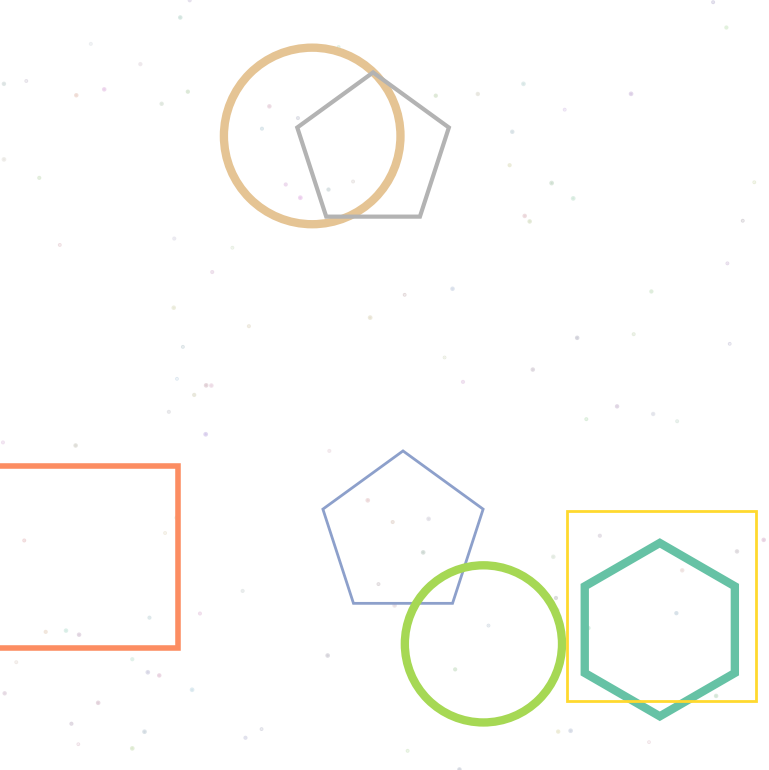[{"shape": "hexagon", "thickness": 3, "radius": 0.56, "center": [0.857, 0.182]}, {"shape": "square", "thickness": 2, "radius": 0.59, "center": [0.112, 0.276]}, {"shape": "pentagon", "thickness": 1, "radius": 0.55, "center": [0.523, 0.305]}, {"shape": "circle", "thickness": 3, "radius": 0.51, "center": [0.628, 0.164]}, {"shape": "square", "thickness": 1, "radius": 0.62, "center": [0.859, 0.213]}, {"shape": "circle", "thickness": 3, "radius": 0.57, "center": [0.405, 0.823]}, {"shape": "pentagon", "thickness": 1.5, "radius": 0.52, "center": [0.485, 0.802]}]